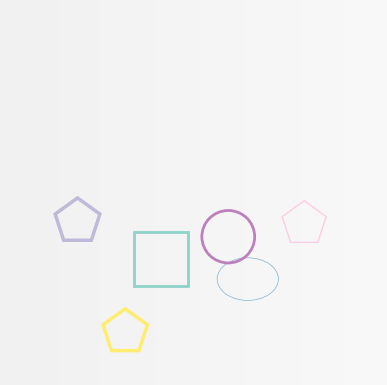[{"shape": "square", "thickness": 2, "radius": 0.35, "center": [0.415, 0.327]}, {"shape": "pentagon", "thickness": 2.5, "radius": 0.3, "center": [0.2, 0.425]}, {"shape": "oval", "thickness": 0.5, "radius": 0.4, "center": [0.639, 0.275]}, {"shape": "pentagon", "thickness": 1, "radius": 0.3, "center": [0.785, 0.419]}, {"shape": "circle", "thickness": 2, "radius": 0.34, "center": [0.589, 0.385]}, {"shape": "pentagon", "thickness": 2.5, "radius": 0.3, "center": [0.323, 0.138]}]